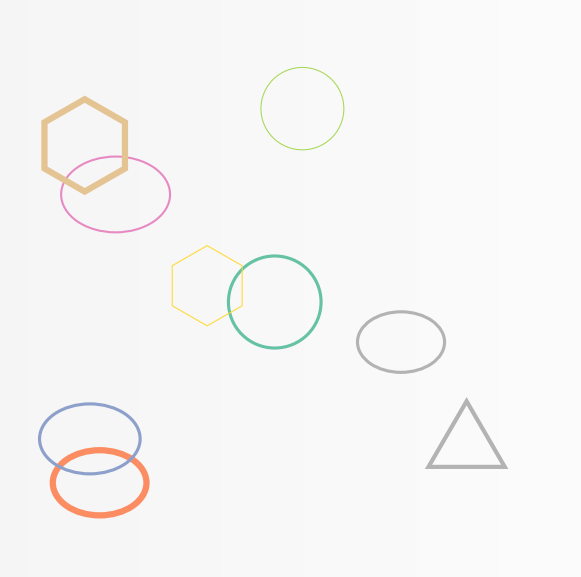[{"shape": "circle", "thickness": 1.5, "radius": 0.4, "center": [0.473, 0.476]}, {"shape": "oval", "thickness": 3, "radius": 0.4, "center": [0.171, 0.163]}, {"shape": "oval", "thickness": 1.5, "radius": 0.43, "center": [0.155, 0.239]}, {"shape": "oval", "thickness": 1, "radius": 0.47, "center": [0.199, 0.662]}, {"shape": "circle", "thickness": 0.5, "radius": 0.36, "center": [0.52, 0.811]}, {"shape": "hexagon", "thickness": 0.5, "radius": 0.35, "center": [0.356, 0.504]}, {"shape": "hexagon", "thickness": 3, "radius": 0.4, "center": [0.146, 0.747]}, {"shape": "triangle", "thickness": 2, "radius": 0.38, "center": [0.803, 0.229]}, {"shape": "oval", "thickness": 1.5, "radius": 0.37, "center": [0.69, 0.407]}]